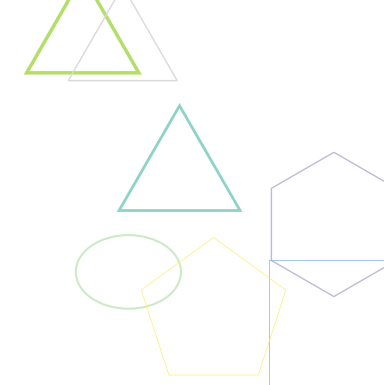[{"shape": "triangle", "thickness": 2, "radius": 0.91, "center": [0.466, 0.544]}, {"shape": "hexagon", "thickness": 1, "radius": 0.94, "center": [0.867, 0.417]}, {"shape": "square", "thickness": 0.5, "radius": 0.91, "center": [0.881, 0.144]}, {"shape": "triangle", "thickness": 2.5, "radius": 0.84, "center": [0.215, 0.895]}, {"shape": "triangle", "thickness": 1, "radius": 0.82, "center": [0.319, 0.872]}, {"shape": "oval", "thickness": 1.5, "radius": 0.68, "center": [0.334, 0.294]}, {"shape": "pentagon", "thickness": 0.5, "radius": 0.99, "center": [0.555, 0.186]}]